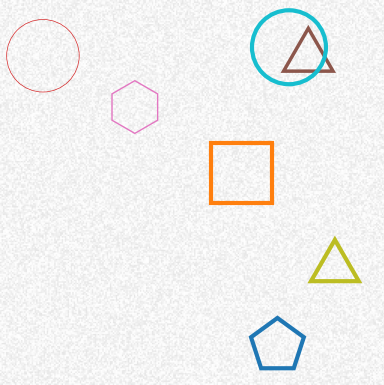[{"shape": "pentagon", "thickness": 3, "radius": 0.36, "center": [0.721, 0.102]}, {"shape": "square", "thickness": 3, "radius": 0.39, "center": [0.627, 0.551]}, {"shape": "circle", "thickness": 0.5, "radius": 0.47, "center": [0.112, 0.855]}, {"shape": "triangle", "thickness": 2.5, "radius": 0.37, "center": [0.801, 0.852]}, {"shape": "hexagon", "thickness": 1, "radius": 0.34, "center": [0.35, 0.722]}, {"shape": "triangle", "thickness": 3, "radius": 0.36, "center": [0.87, 0.305]}, {"shape": "circle", "thickness": 3, "radius": 0.48, "center": [0.751, 0.877]}]